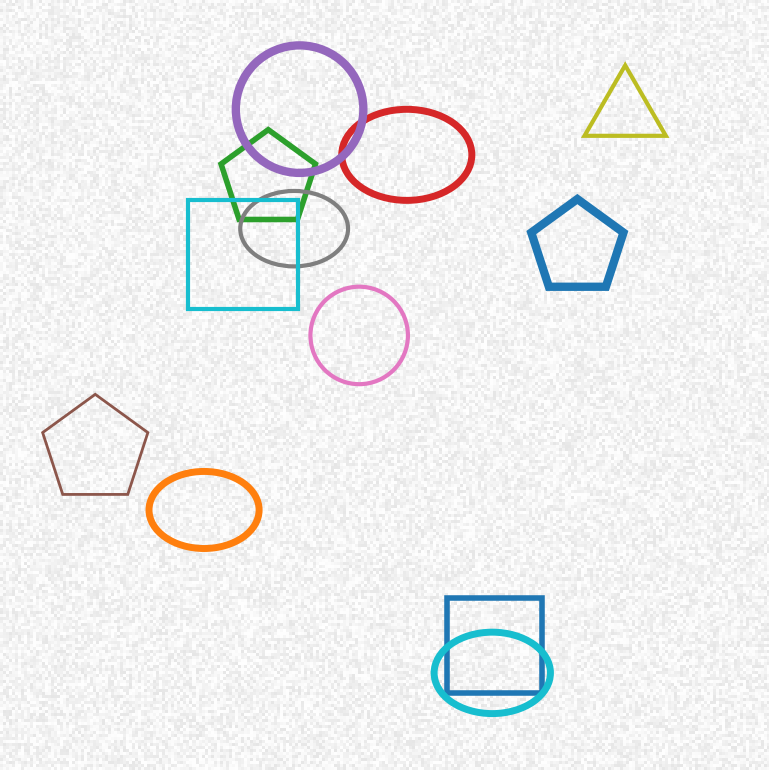[{"shape": "square", "thickness": 2, "radius": 0.31, "center": [0.642, 0.161]}, {"shape": "pentagon", "thickness": 3, "radius": 0.31, "center": [0.75, 0.679]}, {"shape": "oval", "thickness": 2.5, "radius": 0.36, "center": [0.265, 0.338]}, {"shape": "pentagon", "thickness": 2, "radius": 0.32, "center": [0.348, 0.767]}, {"shape": "oval", "thickness": 2.5, "radius": 0.42, "center": [0.528, 0.799]}, {"shape": "circle", "thickness": 3, "radius": 0.41, "center": [0.389, 0.858]}, {"shape": "pentagon", "thickness": 1, "radius": 0.36, "center": [0.124, 0.416]}, {"shape": "circle", "thickness": 1.5, "radius": 0.32, "center": [0.466, 0.564]}, {"shape": "oval", "thickness": 1.5, "radius": 0.35, "center": [0.382, 0.703]}, {"shape": "triangle", "thickness": 1.5, "radius": 0.3, "center": [0.812, 0.854]}, {"shape": "square", "thickness": 1.5, "radius": 0.36, "center": [0.315, 0.669]}, {"shape": "oval", "thickness": 2.5, "radius": 0.38, "center": [0.639, 0.126]}]